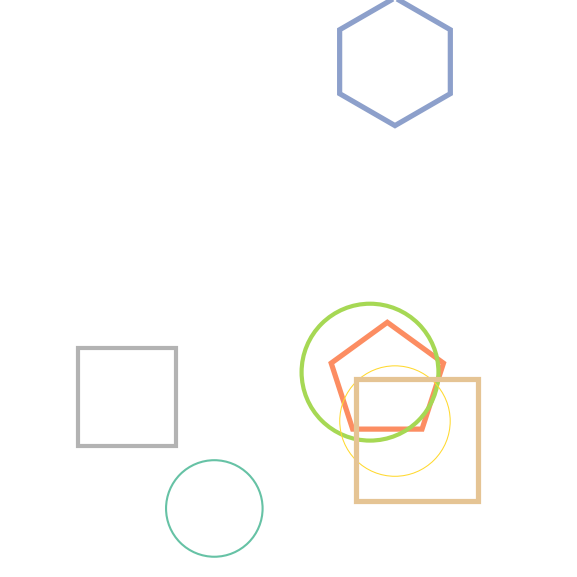[{"shape": "circle", "thickness": 1, "radius": 0.42, "center": [0.371, 0.119]}, {"shape": "pentagon", "thickness": 2.5, "radius": 0.51, "center": [0.671, 0.339]}, {"shape": "hexagon", "thickness": 2.5, "radius": 0.55, "center": [0.684, 0.892]}, {"shape": "circle", "thickness": 2, "radius": 0.59, "center": [0.641, 0.355]}, {"shape": "circle", "thickness": 0.5, "radius": 0.48, "center": [0.684, 0.27]}, {"shape": "square", "thickness": 2.5, "radius": 0.53, "center": [0.721, 0.238]}, {"shape": "square", "thickness": 2, "radius": 0.43, "center": [0.22, 0.311]}]